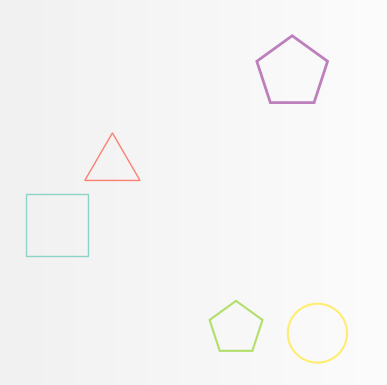[{"shape": "square", "thickness": 1, "radius": 0.4, "center": [0.148, 0.416]}, {"shape": "triangle", "thickness": 1, "radius": 0.41, "center": [0.29, 0.572]}, {"shape": "pentagon", "thickness": 1.5, "radius": 0.36, "center": [0.609, 0.147]}, {"shape": "pentagon", "thickness": 2, "radius": 0.48, "center": [0.754, 0.811]}, {"shape": "circle", "thickness": 1.5, "radius": 0.38, "center": [0.819, 0.135]}]